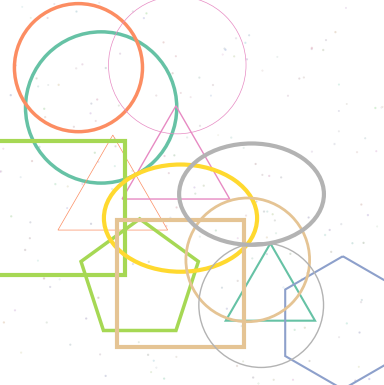[{"shape": "circle", "thickness": 2.5, "radius": 0.98, "center": [0.263, 0.721]}, {"shape": "triangle", "thickness": 1.5, "radius": 0.67, "center": [0.702, 0.234]}, {"shape": "triangle", "thickness": 0.5, "radius": 0.82, "center": [0.293, 0.485]}, {"shape": "circle", "thickness": 2.5, "radius": 0.83, "center": [0.204, 0.824]}, {"shape": "hexagon", "thickness": 1.5, "radius": 0.86, "center": [0.89, 0.162]}, {"shape": "circle", "thickness": 0.5, "radius": 0.89, "center": [0.46, 0.831]}, {"shape": "triangle", "thickness": 1, "radius": 0.81, "center": [0.457, 0.564]}, {"shape": "square", "thickness": 3, "radius": 0.87, "center": [0.151, 0.461]}, {"shape": "pentagon", "thickness": 2.5, "radius": 0.8, "center": [0.363, 0.271]}, {"shape": "oval", "thickness": 3, "radius": 0.99, "center": [0.469, 0.433]}, {"shape": "circle", "thickness": 2, "radius": 0.8, "center": [0.643, 0.325]}, {"shape": "square", "thickness": 3, "radius": 0.83, "center": [0.468, 0.264]}, {"shape": "circle", "thickness": 1, "radius": 0.81, "center": [0.678, 0.208]}, {"shape": "oval", "thickness": 3, "radius": 0.94, "center": [0.653, 0.496]}]